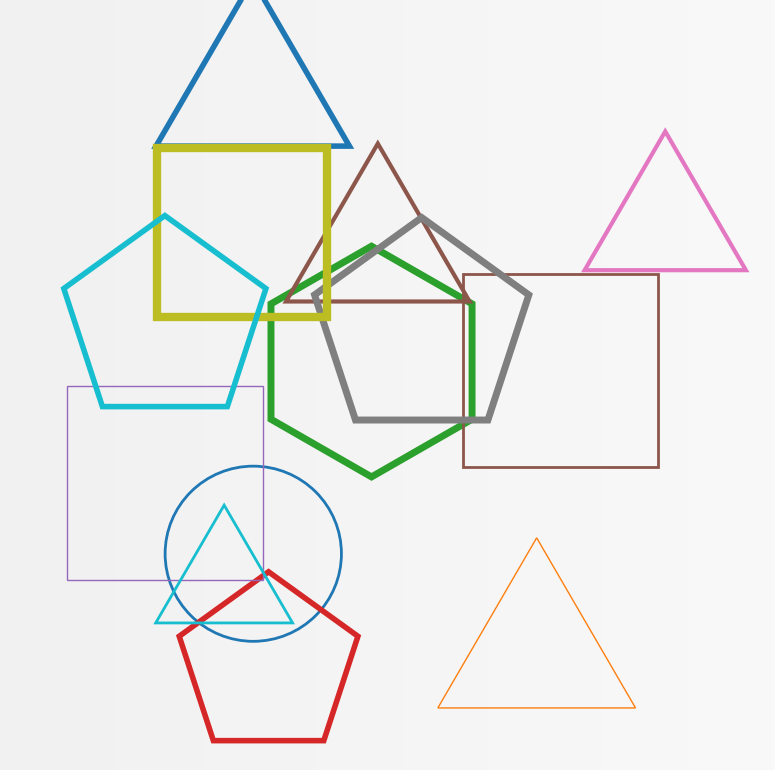[{"shape": "triangle", "thickness": 2, "radius": 0.72, "center": [0.326, 0.882]}, {"shape": "circle", "thickness": 1, "radius": 0.57, "center": [0.327, 0.281]}, {"shape": "triangle", "thickness": 0.5, "radius": 0.74, "center": [0.692, 0.154]}, {"shape": "hexagon", "thickness": 2.5, "radius": 0.75, "center": [0.479, 0.53]}, {"shape": "pentagon", "thickness": 2, "radius": 0.61, "center": [0.347, 0.136]}, {"shape": "square", "thickness": 0.5, "radius": 0.63, "center": [0.213, 0.373]}, {"shape": "triangle", "thickness": 1.5, "radius": 0.68, "center": [0.488, 0.677]}, {"shape": "square", "thickness": 1, "radius": 0.63, "center": [0.723, 0.519]}, {"shape": "triangle", "thickness": 1.5, "radius": 0.6, "center": [0.858, 0.709]}, {"shape": "pentagon", "thickness": 2.5, "radius": 0.73, "center": [0.544, 0.572]}, {"shape": "square", "thickness": 3, "radius": 0.55, "center": [0.312, 0.699]}, {"shape": "triangle", "thickness": 1, "radius": 0.51, "center": [0.289, 0.242]}, {"shape": "pentagon", "thickness": 2, "radius": 0.69, "center": [0.213, 0.583]}]